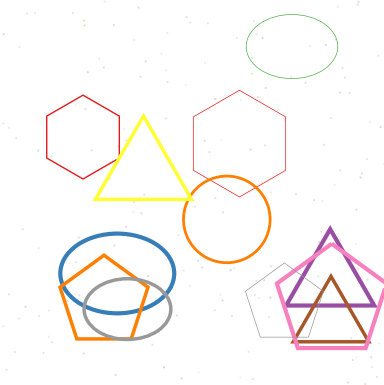[{"shape": "hexagon", "thickness": 0.5, "radius": 0.69, "center": [0.622, 0.627]}, {"shape": "hexagon", "thickness": 1, "radius": 0.54, "center": [0.216, 0.644]}, {"shape": "oval", "thickness": 3, "radius": 0.74, "center": [0.305, 0.29]}, {"shape": "oval", "thickness": 0.5, "radius": 0.59, "center": [0.758, 0.879]}, {"shape": "triangle", "thickness": 3, "radius": 0.66, "center": [0.858, 0.273]}, {"shape": "pentagon", "thickness": 2.5, "radius": 0.6, "center": [0.27, 0.217]}, {"shape": "circle", "thickness": 2, "radius": 0.56, "center": [0.589, 0.43]}, {"shape": "triangle", "thickness": 2.5, "radius": 0.72, "center": [0.373, 0.554]}, {"shape": "triangle", "thickness": 2.5, "radius": 0.57, "center": [0.86, 0.169]}, {"shape": "pentagon", "thickness": 3, "radius": 0.75, "center": [0.862, 0.217]}, {"shape": "pentagon", "thickness": 0.5, "radius": 0.53, "center": [0.739, 0.21]}, {"shape": "oval", "thickness": 2.5, "radius": 0.56, "center": [0.331, 0.197]}]